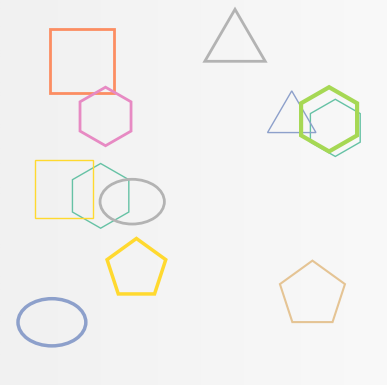[{"shape": "hexagon", "thickness": 1, "radius": 0.37, "center": [0.865, 0.668]}, {"shape": "hexagon", "thickness": 1, "radius": 0.42, "center": [0.26, 0.491]}, {"shape": "square", "thickness": 2, "radius": 0.41, "center": [0.211, 0.841]}, {"shape": "oval", "thickness": 2.5, "radius": 0.44, "center": [0.134, 0.163]}, {"shape": "triangle", "thickness": 1, "radius": 0.36, "center": [0.753, 0.692]}, {"shape": "hexagon", "thickness": 2, "radius": 0.38, "center": [0.272, 0.698]}, {"shape": "hexagon", "thickness": 3, "radius": 0.42, "center": [0.849, 0.69]}, {"shape": "square", "thickness": 1, "radius": 0.38, "center": [0.165, 0.509]}, {"shape": "pentagon", "thickness": 2.5, "radius": 0.4, "center": [0.352, 0.301]}, {"shape": "pentagon", "thickness": 1.5, "radius": 0.44, "center": [0.806, 0.235]}, {"shape": "triangle", "thickness": 2, "radius": 0.45, "center": [0.606, 0.886]}, {"shape": "oval", "thickness": 2, "radius": 0.42, "center": [0.341, 0.476]}]